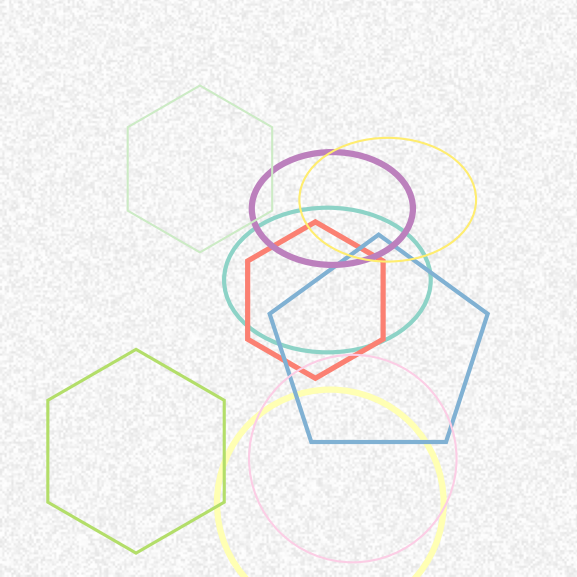[{"shape": "oval", "thickness": 2, "radius": 0.89, "center": [0.567, 0.514]}, {"shape": "circle", "thickness": 3, "radius": 0.98, "center": [0.572, 0.128]}, {"shape": "hexagon", "thickness": 2.5, "radius": 0.68, "center": [0.546, 0.48]}, {"shape": "pentagon", "thickness": 2, "radius": 0.99, "center": [0.656, 0.394]}, {"shape": "hexagon", "thickness": 1.5, "radius": 0.88, "center": [0.236, 0.218]}, {"shape": "circle", "thickness": 1, "radius": 0.9, "center": [0.611, 0.205]}, {"shape": "oval", "thickness": 3, "radius": 0.7, "center": [0.575, 0.638]}, {"shape": "hexagon", "thickness": 1, "radius": 0.72, "center": [0.346, 0.707]}, {"shape": "oval", "thickness": 1, "radius": 0.77, "center": [0.671, 0.653]}]